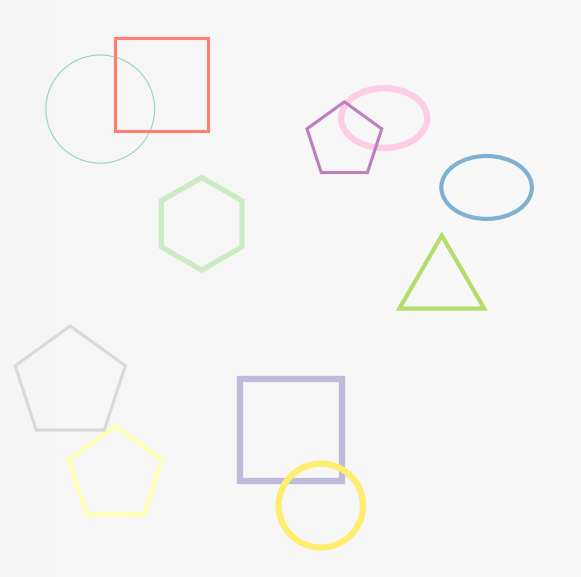[{"shape": "circle", "thickness": 0.5, "radius": 0.47, "center": [0.172, 0.81]}, {"shape": "pentagon", "thickness": 2, "radius": 0.42, "center": [0.199, 0.177]}, {"shape": "square", "thickness": 3, "radius": 0.44, "center": [0.5, 0.254]}, {"shape": "square", "thickness": 1.5, "radius": 0.4, "center": [0.278, 0.852]}, {"shape": "oval", "thickness": 2, "radius": 0.39, "center": [0.837, 0.675]}, {"shape": "triangle", "thickness": 2, "radius": 0.42, "center": [0.76, 0.507]}, {"shape": "oval", "thickness": 3, "radius": 0.37, "center": [0.661, 0.795]}, {"shape": "pentagon", "thickness": 1.5, "radius": 0.5, "center": [0.121, 0.335]}, {"shape": "pentagon", "thickness": 1.5, "radius": 0.34, "center": [0.592, 0.755]}, {"shape": "hexagon", "thickness": 2.5, "radius": 0.4, "center": [0.347, 0.612]}, {"shape": "circle", "thickness": 3, "radius": 0.36, "center": [0.552, 0.124]}]